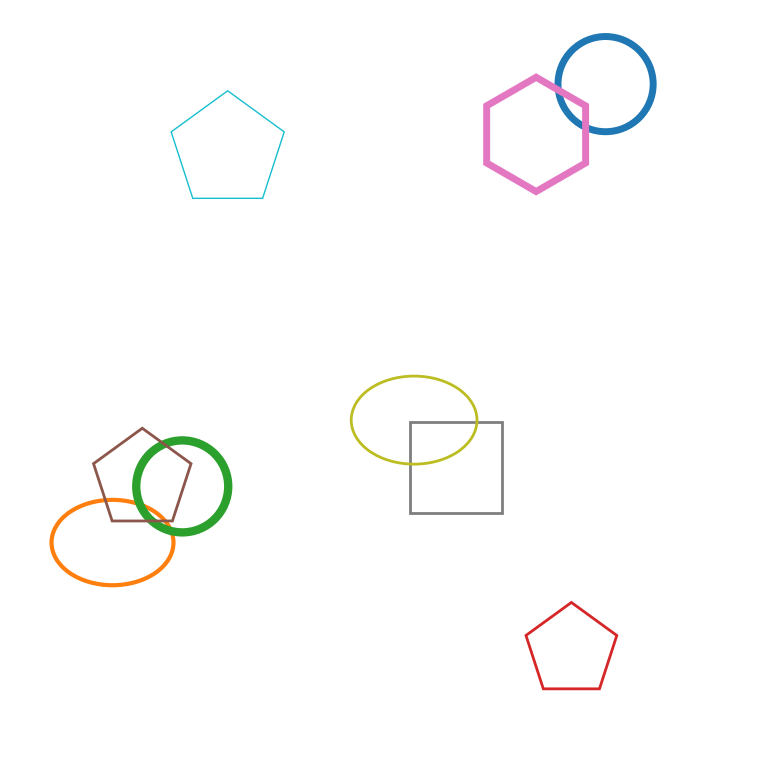[{"shape": "circle", "thickness": 2.5, "radius": 0.31, "center": [0.786, 0.891]}, {"shape": "oval", "thickness": 1.5, "radius": 0.4, "center": [0.146, 0.295]}, {"shape": "circle", "thickness": 3, "radius": 0.3, "center": [0.237, 0.368]}, {"shape": "pentagon", "thickness": 1, "radius": 0.31, "center": [0.742, 0.156]}, {"shape": "pentagon", "thickness": 1, "radius": 0.33, "center": [0.185, 0.377]}, {"shape": "hexagon", "thickness": 2.5, "radius": 0.37, "center": [0.696, 0.825]}, {"shape": "square", "thickness": 1, "radius": 0.3, "center": [0.592, 0.393]}, {"shape": "oval", "thickness": 1, "radius": 0.41, "center": [0.538, 0.454]}, {"shape": "pentagon", "thickness": 0.5, "radius": 0.39, "center": [0.296, 0.805]}]